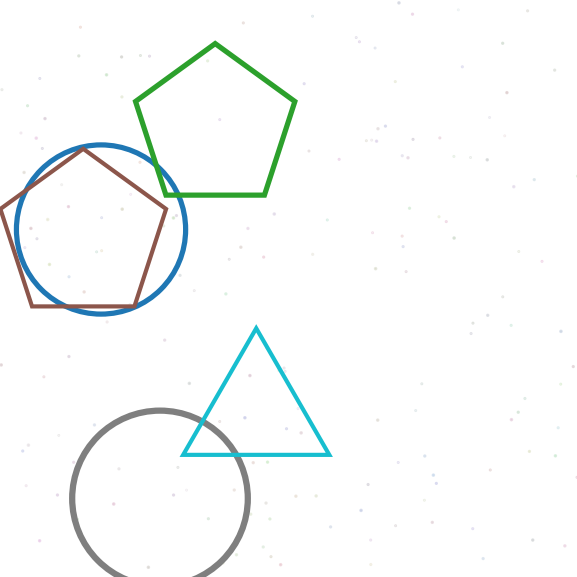[{"shape": "circle", "thickness": 2.5, "radius": 0.73, "center": [0.175, 0.602]}, {"shape": "pentagon", "thickness": 2.5, "radius": 0.73, "center": [0.373, 0.779]}, {"shape": "pentagon", "thickness": 2, "radius": 0.75, "center": [0.144, 0.591]}, {"shape": "circle", "thickness": 3, "radius": 0.76, "center": [0.277, 0.136]}, {"shape": "triangle", "thickness": 2, "radius": 0.73, "center": [0.444, 0.285]}]